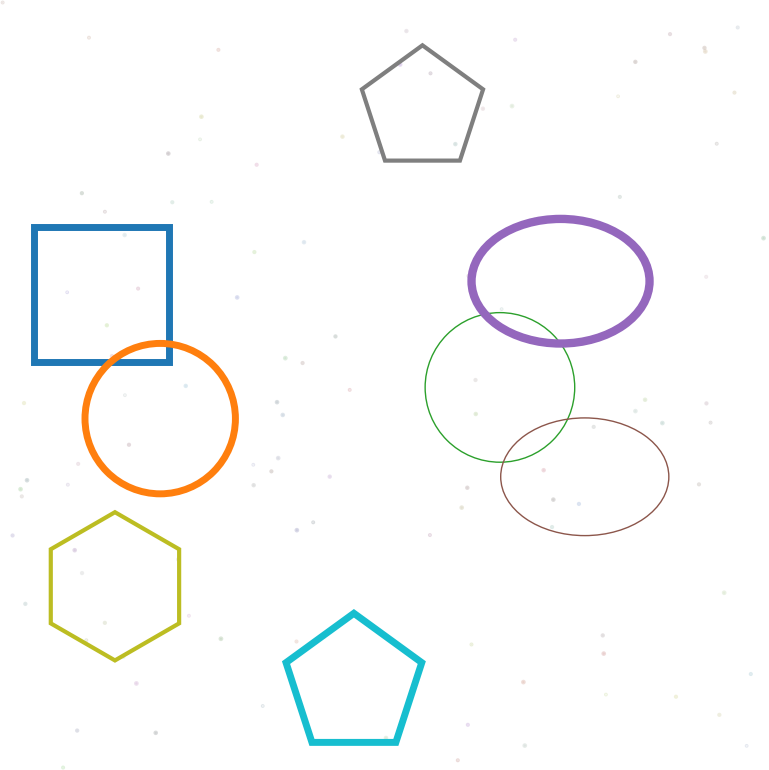[{"shape": "square", "thickness": 2.5, "radius": 0.44, "center": [0.132, 0.618]}, {"shape": "circle", "thickness": 2.5, "radius": 0.49, "center": [0.208, 0.456]}, {"shape": "circle", "thickness": 0.5, "radius": 0.49, "center": [0.649, 0.497]}, {"shape": "oval", "thickness": 3, "radius": 0.58, "center": [0.728, 0.635]}, {"shape": "oval", "thickness": 0.5, "radius": 0.55, "center": [0.759, 0.381]}, {"shape": "pentagon", "thickness": 1.5, "radius": 0.41, "center": [0.549, 0.858]}, {"shape": "hexagon", "thickness": 1.5, "radius": 0.48, "center": [0.149, 0.239]}, {"shape": "pentagon", "thickness": 2.5, "radius": 0.46, "center": [0.46, 0.111]}]